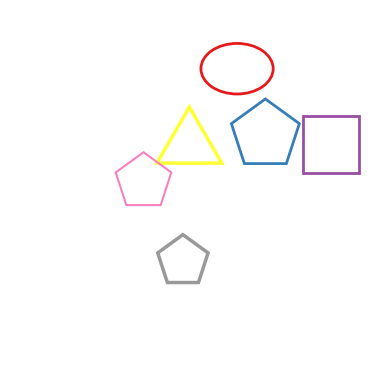[{"shape": "oval", "thickness": 2, "radius": 0.47, "center": [0.616, 0.822]}, {"shape": "pentagon", "thickness": 2, "radius": 0.46, "center": [0.689, 0.65]}, {"shape": "square", "thickness": 2, "radius": 0.37, "center": [0.86, 0.624]}, {"shape": "triangle", "thickness": 2.5, "radius": 0.49, "center": [0.492, 0.625]}, {"shape": "pentagon", "thickness": 1.5, "radius": 0.38, "center": [0.373, 0.529]}, {"shape": "pentagon", "thickness": 2.5, "radius": 0.34, "center": [0.475, 0.322]}]